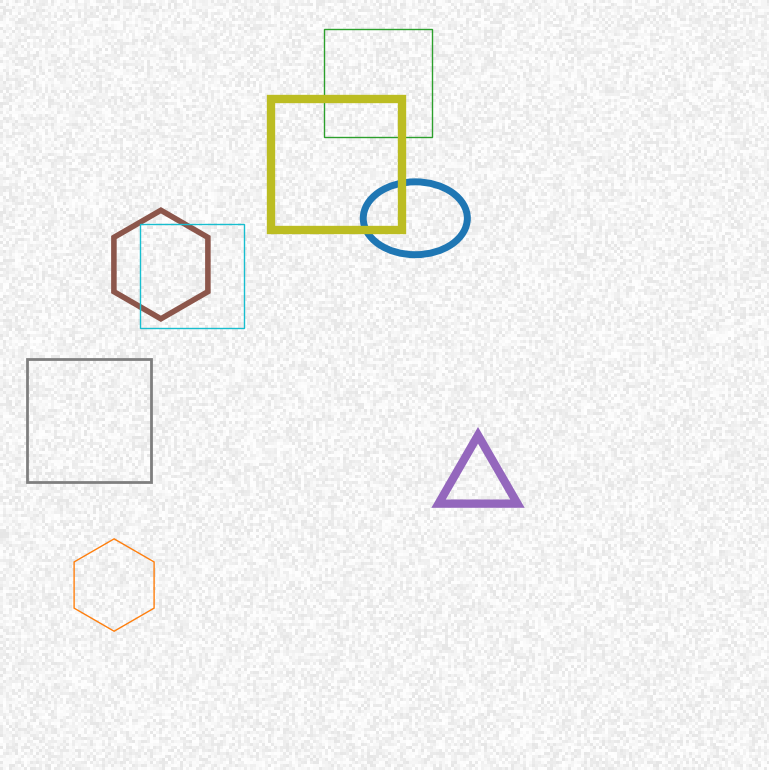[{"shape": "oval", "thickness": 2.5, "radius": 0.34, "center": [0.539, 0.717]}, {"shape": "hexagon", "thickness": 0.5, "radius": 0.3, "center": [0.148, 0.24]}, {"shape": "square", "thickness": 0.5, "radius": 0.35, "center": [0.491, 0.892]}, {"shape": "triangle", "thickness": 3, "radius": 0.3, "center": [0.621, 0.376]}, {"shape": "hexagon", "thickness": 2, "radius": 0.35, "center": [0.209, 0.656]}, {"shape": "square", "thickness": 1, "radius": 0.4, "center": [0.116, 0.454]}, {"shape": "square", "thickness": 3, "radius": 0.43, "center": [0.437, 0.786]}, {"shape": "square", "thickness": 0.5, "radius": 0.34, "center": [0.249, 0.642]}]